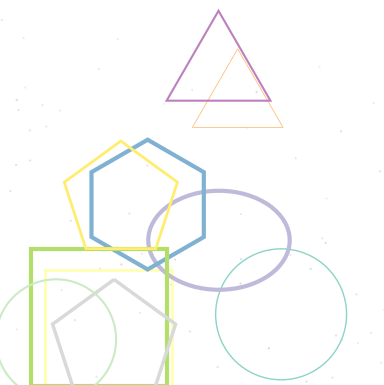[{"shape": "circle", "thickness": 1, "radius": 0.85, "center": [0.73, 0.184]}, {"shape": "square", "thickness": 2, "radius": 0.82, "center": [0.282, 0.133]}, {"shape": "oval", "thickness": 3, "radius": 0.92, "center": [0.569, 0.376]}, {"shape": "hexagon", "thickness": 3, "radius": 0.84, "center": [0.384, 0.469]}, {"shape": "triangle", "thickness": 0.5, "radius": 0.68, "center": [0.617, 0.737]}, {"shape": "square", "thickness": 3, "radius": 0.89, "center": [0.257, 0.175]}, {"shape": "pentagon", "thickness": 2.5, "radius": 0.84, "center": [0.296, 0.106]}, {"shape": "triangle", "thickness": 1.5, "radius": 0.78, "center": [0.568, 0.816]}, {"shape": "circle", "thickness": 1.5, "radius": 0.78, "center": [0.145, 0.118]}, {"shape": "pentagon", "thickness": 2, "radius": 0.77, "center": [0.314, 0.479]}]